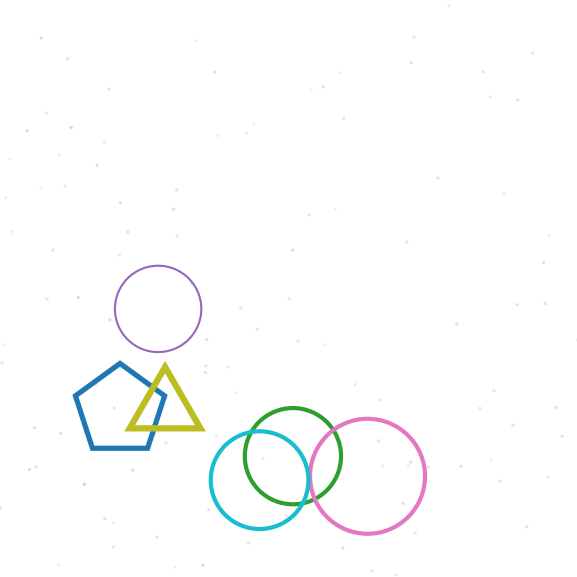[{"shape": "pentagon", "thickness": 2.5, "radius": 0.41, "center": [0.208, 0.289]}, {"shape": "circle", "thickness": 2, "radius": 0.42, "center": [0.507, 0.209]}, {"shape": "circle", "thickness": 1, "radius": 0.37, "center": [0.274, 0.464]}, {"shape": "circle", "thickness": 2, "radius": 0.5, "center": [0.636, 0.174]}, {"shape": "triangle", "thickness": 3, "radius": 0.35, "center": [0.286, 0.293]}, {"shape": "circle", "thickness": 2, "radius": 0.42, "center": [0.45, 0.168]}]